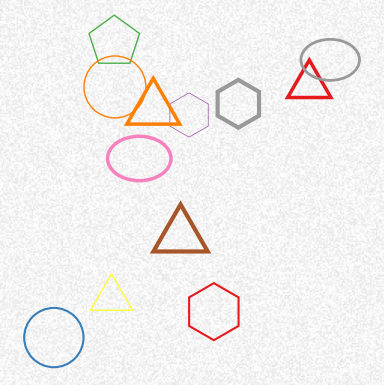[{"shape": "hexagon", "thickness": 1.5, "radius": 0.37, "center": [0.555, 0.19]}, {"shape": "triangle", "thickness": 2.5, "radius": 0.32, "center": [0.803, 0.779]}, {"shape": "circle", "thickness": 1.5, "radius": 0.39, "center": [0.14, 0.123]}, {"shape": "pentagon", "thickness": 1, "radius": 0.35, "center": [0.297, 0.892]}, {"shape": "hexagon", "thickness": 0.5, "radius": 0.29, "center": [0.491, 0.701]}, {"shape": "circle", "thickness": 1, "radius": 0.4, "center": [0.299, 0.774]}, {"shape": "triangle", "thickness": 2.5, "radius": 0.4, "center": [0.398, 0.717]}, {"shape": "triangle", "thickness": 1, "radius": 0.32, "center": [0.29, 0.226]}, {"shape": "triangle", "thickness": 3, "radius": 0.41, "center": [0.469, 0.388]}, {"shape": "oval", "thickness": 2.5, "radius": 0.41, "center": [0.362, 0.588]}, {"shape": "oval", "thickness": 2, "radius": 0.38, "center": [0.858, 0.845]}, {"shape": "hexagon", "thickness": 3, "radius": 0.31, "center": [0.619, 0.731]}]